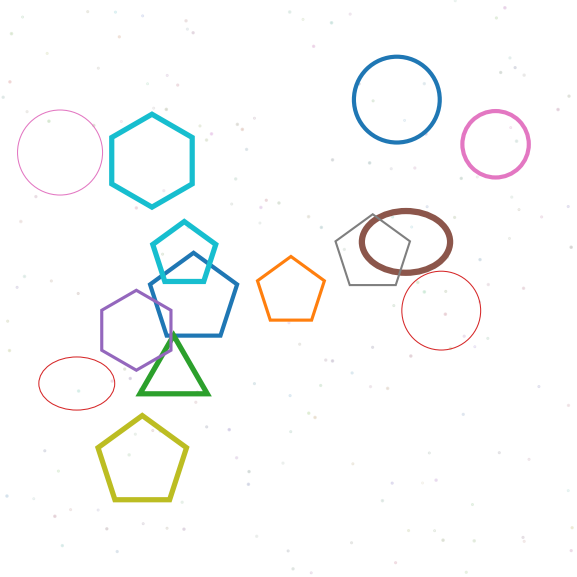[{"shape": "circle", "thickness": 2, "radius": 0.37, "center": [0.687, 0.827]}, {"shape": "pentagon", "thickness": 2, "radius": 0.4, "center": [0.335, 0.482]}, {"shape": "pentagon", "thickness": 1.5, "radius": 0.3, "center": [0.504, 0.494]}, {"shape": "triangle", "thickness": 2.5, "radius": 0.34, "center": [0.301, 0.351]}, {"shape": "oval", "thickness": 0.5, "radius": 0.33, "center": [0.133, 0.335]}, {"shape": "circle", "thickness": 0.5, "radius": 0.34, "center": [0.764, 0.461]}, {"shape": "hexagon", "thickness": 1.5, "radius": 0.35, "center": [0.236, 0.427]}, {"shape": "oval", "thickness": 3, "radius": 0.38, "center": [0.703, 0.58]}, {"shape": "circle", "thickness": 0.5, "radius": 0.37, "center": [0.104, 0.735]}, {"shape": "circle", "thickness": 2, "radius": 0.29, "center": [0.858, 0.749]}, {"shape": "pentagon", "thickness": 1, "radius": 0.34, "center": [0.645, 0.56]}, {"shape": "pentagon", "thickness": 2.5, "radius": 0.4, "center": [0.246, 0.199]}, {"shape": "hexagon", "thickness": 2.5, "radius": 0.4, "center": [0.263, 0.721]}, {"shape": "pentagon", "thickness": 2.5, "radius": 0.29, "center": [0.319, 0.558]}]